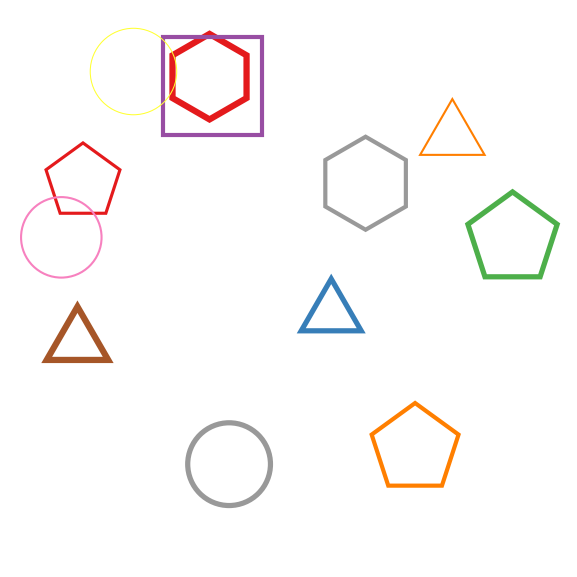[{"shape": "hexagon", "thickness": 3, "radius": 0.37, "center": [0.363, 0.866]}, {"shape": "pentagon", "thickness": 1.5, "radius": 0.34, "center": [0.144, 0.684]}, {"shape": "triangle", "thickness": 2.5, "radius": 0.3, "center": [0.574, 0.456]}, {"shape": "pentagon", "thickness": 2.5, "radius": 0.41, "center": [0.888, 0.586]}, {"shape": "square", "thickness": 2, "radius": 0.43, "center": [0.368, 0.851]}, {"shape": "pentagon", "thickness": 2, "radius": 0.4, "center": [0.719, 0.222]}, {"shape": "triangle", "thickness": 1, "radius": 0.32, "center": [0.783, 0.763]}, {"shape": "circle", "thickness": 0.5, "radius": 0.37, "center": [0.231, 0.875]}, {"shape": "triangle", "thickness": 3, "radius": 0.31, "center": [0.134, 0.407]}, {"shape": "circle", "thickness": 1, "radius": 0.35, "center": [0.106, 0.588]}, {"shape": "circle", "thickness": 2.5, "radius": 0.36, "center": [0.397, 0.195]}, {"shape": "hexagon", "thickness": 2, "radius": 0.4, "center": [0.633, 0.682]}]